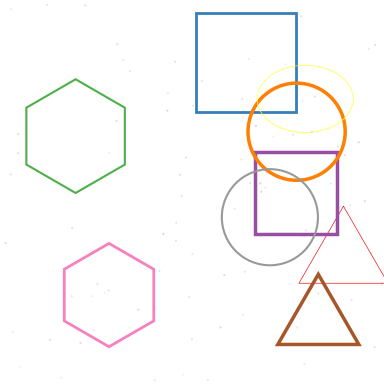[{"shape": "triangle", "thickness": 0.5, "radius": 0.67, "center": [0.892, 0.331]}, {"shape": "square", "thickness": 2, "radius": 0.65, "center": [0.639, 0.838]}, {"shape": "hexagon", "thickness": 1.5, "radius": 0.74, "center": [0.196, 0.646]}, {"shape": "square", "thickness": 2.5, "radius": 0.53, "center": [0.769, 0.499]}, {"shape": "circle", "thickness": 2.5, "radius": 0.63, "center": [0.77, 0.658]}, {"shape": "oval", "thickness": 0.5, "radius": 0.62, "center": [0.793, 0.743]}, {"shape": "triangle", "thickness": 2.5, "radius": 0.61, "center": [0.827, 0.166]}, {"shape": "hexagon", "thickness": 2, "radius": 0.67, "center": [0.283, 0.234]}, {"shape": "circle", "thickness": 1.5, "radius": 0.62, "center": [0.701, 0.436]}]